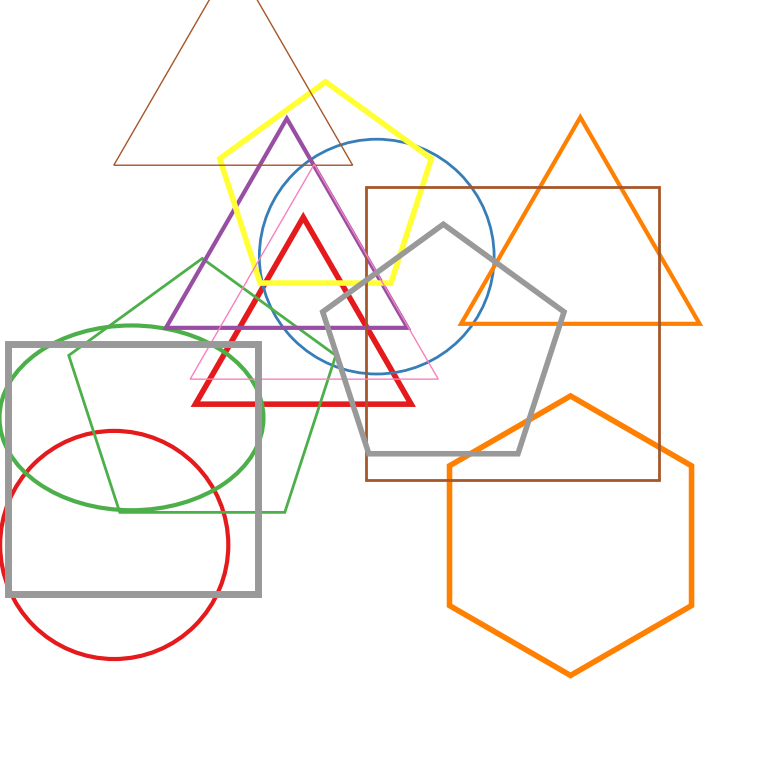[{"shape": "circle", "thickness": 1.5, "radius": 0.74, "center": [0.148, 0.292]}, {"shape": "triangle", "thickness": 2, "radius": 0.81, "center": [0.394, 0.556]}, {"shape": "circle", "thickness": 1, "radius": 0.76, "center": [0.489, 0.667]}, {"shape": "pentagon", "thickness": 1, "radius": 0.91, "center": [0.263, 0.482]}, {"shape": "oval", "thickness": 1.5, "radius": 0.86, "center": [0.171, 0.457]}, {"shape": "triangle", "thickness": 1.5, "radius": 0.91, "center": [0.372, 0.665]}, {"shape": "hexagon", "thickness": 2, "radius": 0.91, "center": [0.741, 0.304]}, {"shape": "triangle", "thickness": 1.5, "radius": 0.89, "center": [0.754, 0.669]}, {"shape": "pentagon", "thickness": 2, "radius": 0.72, "center": [0.423, 0.749]}, {"shape": "triangle", "thickness": 0.5, "radius": 0.9, "center": [0.303, 0.875]}, {"shape": "square", "thickness": 1, "radius": 0.95, "center": [0.666, 0.567]}, {"shape": "triangle", "thickness": 0.5, "radius": 0.93, "center": [0.408, 0.601]}, {"shape": "pentagon", "thickness": 2, "radius": 0.82, "center": [0.576, 0.544]}, {"shape": "square", "thickness": 2.5, "radius": 0.81, "center": [0.173, 0.39]}]